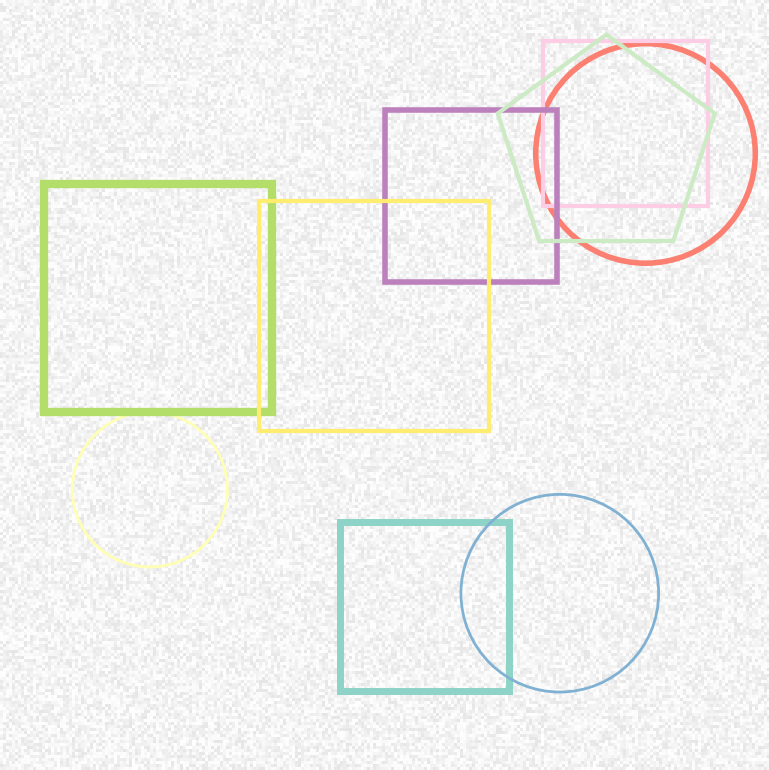[{"shape": "square", "thickness": 2.5, "radius": 0.55, "center": [0.551, 0.213]}, {"shape": "circle", "thickness": 1, "radius": 0.5, "center": [0.195, 0.364]}, {"shape": "circle", "thickness": 2, "radius": 0.71, "center": [0.838, 0.801]}, {"shape": "circle", "thickness": 1, "radius": 0.64, "center": [0.727, 0.23]}, {"shape": "square", "thickness": 3, "radius": 0.74, "center": [0.206, 0.613]}, {"shape": "square", "thickness": 1.5, "radius": 0.54, "center": [0.812, 0.84]}, {"shape": "square", "thickness": 2, "radius": 0.56, "center": [0.611, 0.746]}, {"shape": "pentagon", "thickness": 1.5, "radius": 0.74, "center": [0.787, 0.807]}, {"shape": "square", "thickness": 1.5, "radius": 0.75, "center": [0.486, 0.59]}]